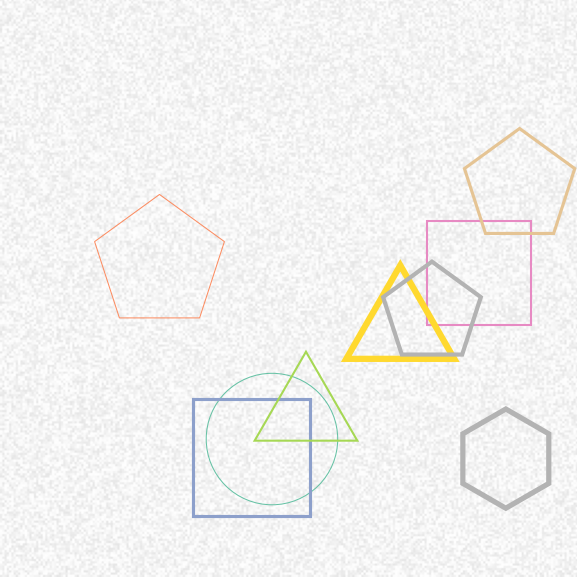[{"shape": "circle", "thickness": 0.5, "radius": 0.57, "center": [0.471, 0.239]}, {"shape": "pentagon", "thickness": 0.5, "radius": 0.59, "center": [0.276, 0.544]}, {"shape": "square", "thickness": 1.5, "radius": 0.51, "center": [0.435, 0.207]}, {"shape": "square", "thickness": 1, "radius": 0.45, "center": [0.829, 0.526]}, {"shape": "triangle", "thickness": 1, "radius": 0.51, "center": [0.53, 0.287]}, {"shape": "triangle", "thickness": 3, "radius": 0.54, "center": [0.693, 0.432]}, {"shape": "pentagon", "thickness": 1.5, "radius": 0.5, "center": [0.9, 0.676]}, {"shape": "hexagon", "thickness": 2.5, "radius": 0.43, "center": [0.876, 0.205]}, {"shape": "pentagon", "thickness": 2, "radius": 0.44, "center": [0.748, 0.457]}]